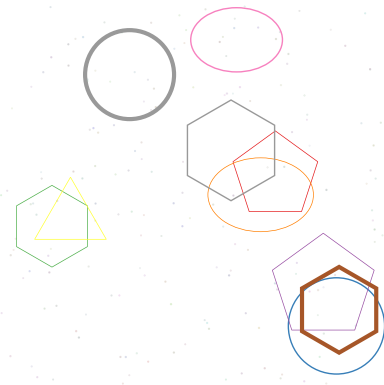[{"shape": "pentagon", "thickness": 0.5, "radius": 0.58, "center": [0.715, 0.544]}, {"shape": "circle", "thickness": 1, "radius": 0.63, "center": [0.874, 0.153]}, {"shape": "hexagon", "thickness": 0.5, "radius": 0.53, "center": [0.135, 0.412]}, {"shape": "pentagon", "thickness": 0.5, "radius": 0.7, "center": [0.84, 0.255]}, {"shape": "oval", "thickness": 0.5, "radius": 0.69, "center": [0.677, 0.494]}, {"shape": "triangle", "thickness": 0.5, "radius": 0.54, "center": [0.183, 0.432]}, {"shape": "hexagon", "thickness": 3, "radius": 0.56, "center": [0.881, 0.195]}, {"shape": "oval", "thickness": 1, "radius": 0.6, "center": [0.615, 0.897]}, {"shape": "circle", "thickness": 3, "radius": 0.58, "center": [0.337, 0.806]}, {"shape": "hexagon", "thickness": 1, "radius": 0.65, "center": [0.6, 0.609]}]